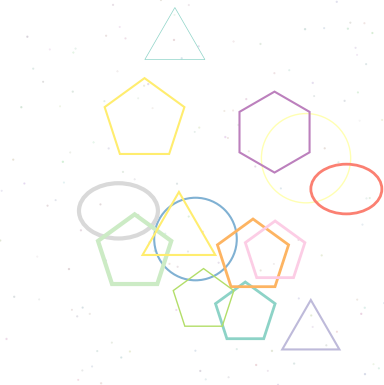[{"shape": "pentagon", "thickness": 2, "radius": 0.41, "center": [0.637, 0.186]}, {"shape": "triangle", "thickness": 0.5, "radius": 0.45, "center": [0.454, 0.89]}, {"shape": "circle", "thickness": 1, "radius": 0.58, "center": [0.795, 0.589]}, {"shape": "triangle", "thickness": 1.5, "radius": 0.43, "center": [0.807, 0.135]}, {"shape": "oval", "thickness": 2, "radius": 0.46, "center": [0.9, 0.509]}, {"shape": "circle", "thickness": 1.5, "radius": 0.54, "center": [0.508, 0.379]}, {"shape": "pentagon", "thickness": 2, "radius": 0.49, "center": [0.657, 0.334]}, {"shape": "pentagon", "thickness": 1, "radius": 0.41, "center": [0.529, 0.22]}, {"shape": "pentagon", "thickness": 2, "radius": 0.41, "center": [0.715, 0.345]}, {"shape": "oval", "thickness": 3, "radius": 0.51, "center": [0.308, 0.452]}, {"shape": "hexagon", "thickness": 1.5, "radius": 0.53, "center": [0.713, 0.657]}, {"shape": "pentagon", "thickness": 3, "radius": 0.5, "center": [0.35, 0.343]}, {"shape": "pentagon", "thickness": 1.5, "radius": 0.54, "center": [0.375, 0.688]}, {"shape": "triangle", "thickness": 1.5, "radius": 0.55, "center": [0.465, 0.392]}]